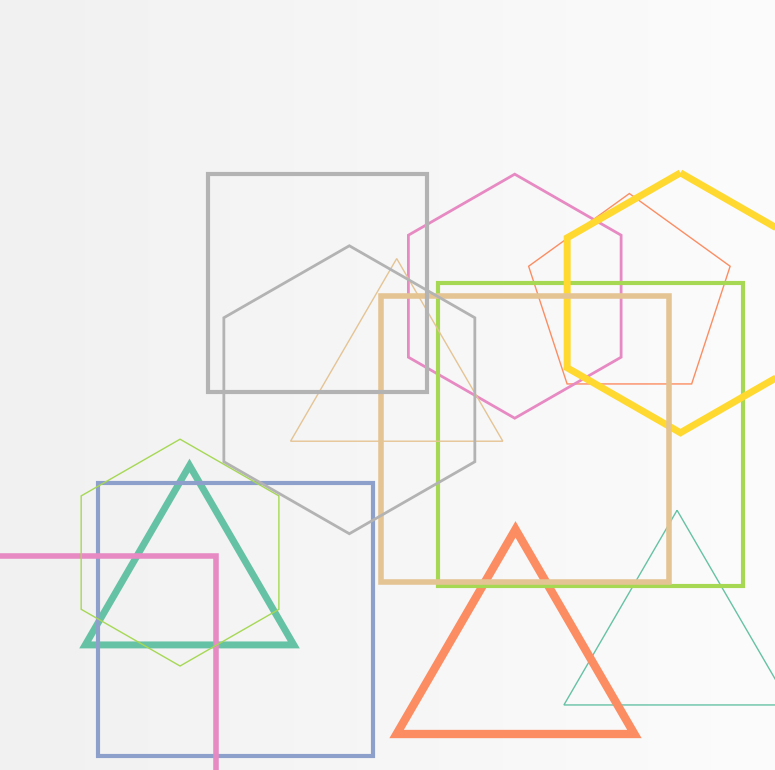[{"shape": "triangle", "thickness": 0.5, "radius": 0.84, "center": [0.874, 0.169]}, {"shape": "triangle", "thickness": 2.5, "radius": 0.78, "center": [0.245, 0.24]}, {"shape": "pentagon", "thickness": 0.5, "radius": 0.68, "center": [0.812, 0.612]}, {"shape": "triangle", "thickness": 3, "radius": 0.89, "center": [0.665, 0.135]}, {"shape": "square", "thickness": 1.5, "radius": 0.89, "center": [0.304, 0.195]}, {"shape": "square", "thickness": 2, "radius": 0.74, "center": [0.131, 0.13]}, {"shape": "hexagon", "thickness": 1, "radius": 0.79, "center": [0.664, 0.615]}, {"shape": "square", "thickness": 1.5, "radius": 0.98, "center": [0.762, 0.436]}, {"shape": "hexagon", "thickness": 0.5, "radius": 0.74, "center": [0.232, 0.282]}, {"shape": "hexagon", "thickness": 2.5, "radius": 0.84, "center": [0.878, 0.607]}, {"shape": "triangle", "thickness": 0.5, "radius": 0.79, "center": [0.512, 0.506]}, {"shape": "square", "thickness": 2, "radius": 0.93, "center": [0.678, 0.43]}, {"shape": "square", "thickness": 1.5, "radius": 0.71, "center": [0.409, 0.633]}, {"shape": "hexagon", "thickness": 1, "radius": 0.93, "center": [0.451, 0.494]}]